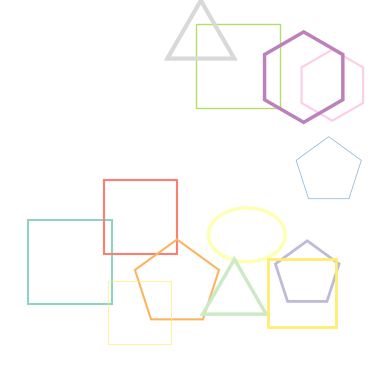[{"shape": "square", "thickness": 1.5, "radius": 0.55, "center": [0.182, 0.319]}, {"shape": "oval", "thickness": 2.5, "radius": 0.5, "center": [0.641, 0.39]}, {"shape": "pentagon", "thickness": 2, "radius": 0.44, "center": [0.798, 0.288]}, {"shape": "square", "thickness": 1.5, "radius": 0.48, "center": [0.366, 0.436]}, {"shape": "pentagon", "thickness": 0.5, "radius": 0.45, "center": [0.854, 0.556]}, {"shape": "pentagon", "thickness": 1.5, "radius": 0.57, "center": [0.46, 0.263]}, {"shape": "square", "thickness": 1, "radius": 0.54, "center": [0.618, 0.829]}, {"shape": "hexagon", "thickness": 1.5, "radius": 0.46, "center": [0.863, 0.779]}, {"shape": "triangle", "thickness": 3, "radius": 0.5, "center": [0.522, 0.898]}, {"shape": "hexagon", "thickness": 2.5, "radius": 0.59, "center": [0.789, 0.8]}, {"shape": "triangle", "thickness": 2.5, "radius": 0.48, "center": [0.609, 0.232]}, {"shape": "square", "thickness": 2, "radius": 0.44, "center": [0.784, 0.238]}, {"shape": "square", "thickness": 0.5, "radius": 0.41, "center": [0.363, 0.189]}]